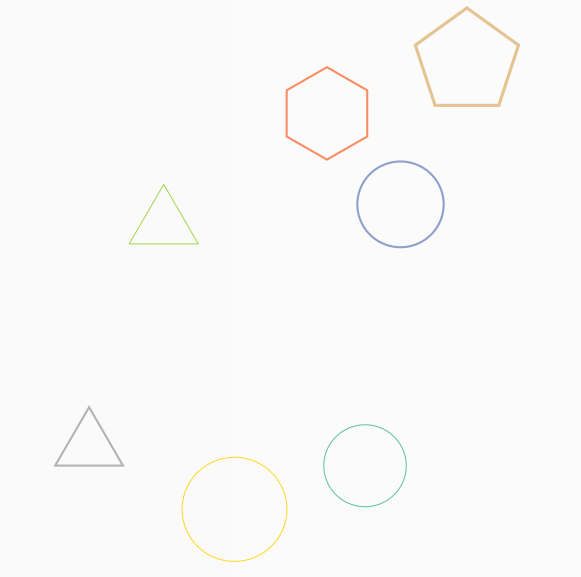[{"shape": "circle", "thickness": 0.5, "radius": 0.35, "center": [0.628, 0.193]}, {"shape": "hexagon", "thickness": 1, "radius": 0.4, "center": [0.562, 0.803]}, {"shape": "circle", "thickness": 1, "radius": 0.37, "center": [0.689, 0.645]}, {"shape": "triangle", "thickness": 0.5, "radius": 0.34, "center": [0.282, 0.611]}, {"shape": "circle", "thickness": 0.5, "radius": 0.45, "center": [0.403, 0.117]}, {"shape": "pentagon", "thickness": 1.5, "radius": 0.47, "center": [0.803, 0.892]}, {"shape": "triangle", "thickness": 1, "radius": 0.34, "center": [0.153, 0.227]}]